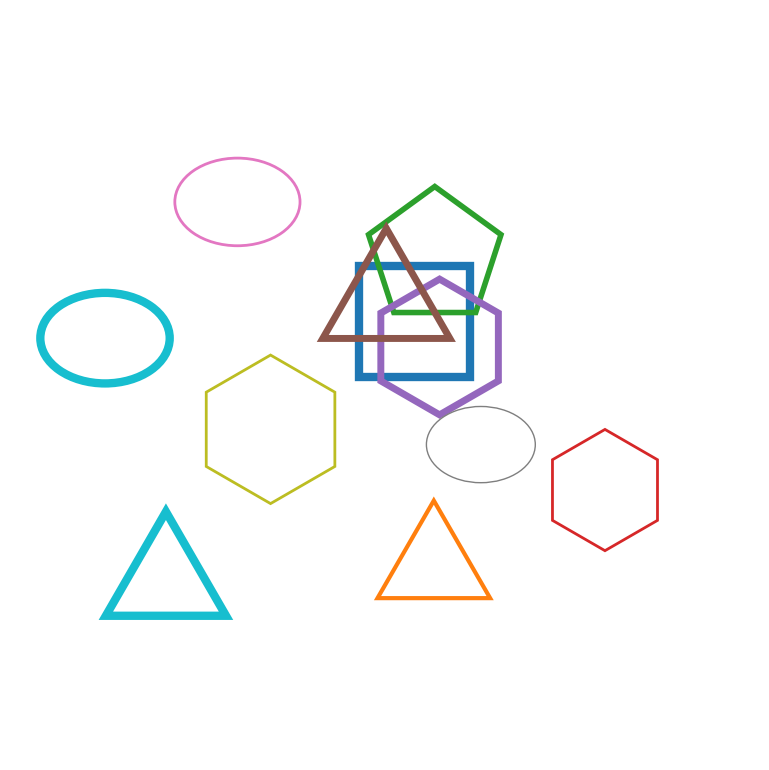[{"shape": "square", "thickness": 3, "radius": 0.36, "center": [0.538, 0.583]}, {"shape": "triangle", "thickness": 1.5, "radius": 0.42, "center": [0.563, 0.265]}, {"shape": "pentagon", "thickness": 2, "radius": 0.45, "center": [0.565, 0.667]}, {"shape": "hexagon", "thickness": 1, "radius": 0.39, "center": [0.786, 0.364]}, {"shape": "hexagon", "thickness": 2.5, "radius": 0.44, "center": [0.571, 0.549]}, {"shape": "triangle", "thickness": 2.5, "radius": 0.48, "center": [0.502, 0.608]}, {"shape": "oval", "thickness": 1, "radius": 0.41, "center": [0.308, 0.738]}, {"shape": "oval", "thickness": 0.5, "radius": 0.35, "center": [0.624, 0.423]}, {"shape": "hexagon", "thickness": 1, "radius": 0.48, "center": [0.351, 0.442]}, {"shape": "triangle", "thickness": 3, "radius": 0.45, "center": [0.215, 0.245]}, {"shape": "oval", "thickness": 3, "radius": 0.42, "center": [0.136, 0.561]}]